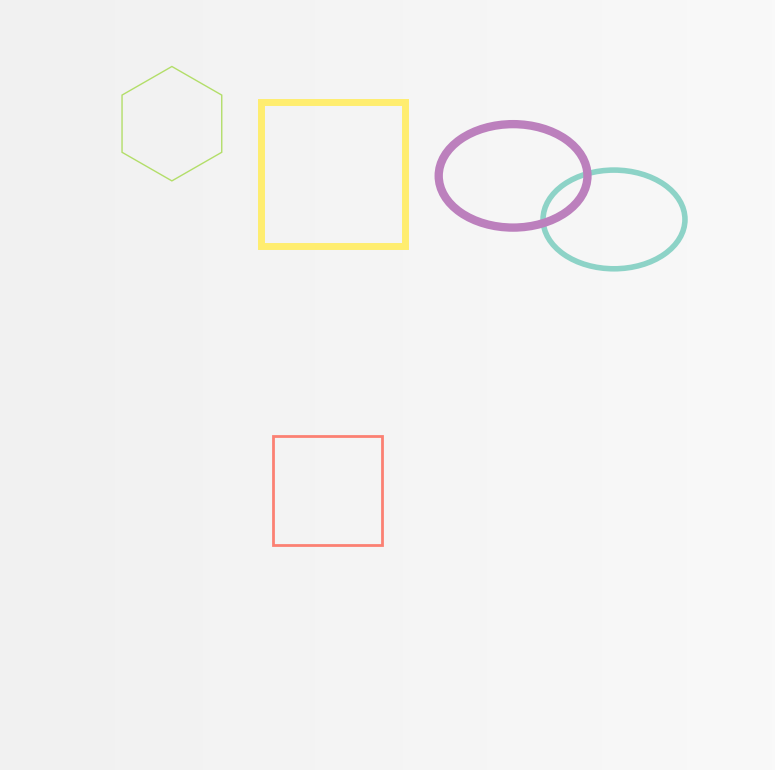[{"shape": "oval", "thickness": 2, "radius": 0.46, "center": [0.792, 0.715]}, {"shape": "square", "thickness": 1, "radius": 0.35, "center": [0.422, 0.363]}, {"shape": "hexagon", "thickness": 0.5, "radius": 0.37, "center": [0.222, 0.839]}, {"shape": "oval", "thickness": 3, "radius": 0.48, "center": [0.662, 0.772]}, {"shape": "square", "thickness": 2.5, "radius": 0.47, "center": [0.43, 0.774]}]